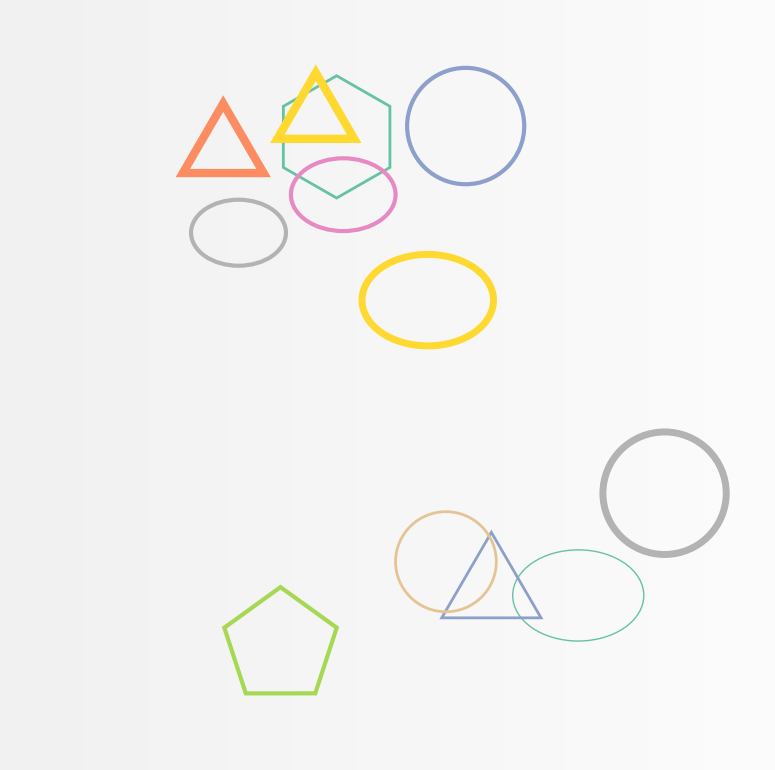[{"shape": "oval", "thickness": 0.5, "radius": 0.42, "center": [0.746, 0.227]}, {"shape": "hexagon", "thickness": 1, "radius": 0.4, "center": [0.434, 0.822]}, {"shape": "triangle", "thickness": 3, "radius": 0.3, "center": [0.288, 0.805]}, {"shape": "triangle", "thickness": 1, "radius": 0.37, "center": [0.634, 0.235]}, {"shape": "circle", "thickness": 1.5, "radius": 0.38, "center": [0.601, 0.836]}, {"shape": "oval", "thickness": 1.5, "radius": 0.34, "center": [0.443, 0.747]}, {"shape": "pentagon", "thickness": 1.5, "radius": 0.38, "center": [0.362, 0.161]}, {"shape": "triangle", "thickness": 3, "radius": 0.29, "center": [0.407, 0.848]}, {"shape": "oval", "thickness": 2.5, "radius": 0.42, "center": [0.552, 0.61]}, {"shape": "circle", "thickness": 1, "radius": 0.32, "center": [0.575, 0.27]}, {"shape": "circle", "thickness": 2.5, "radius": 0.4, "center": [0.858, 0.359]}, {"shape": "oval", "thickness": 1.5, "radius": 0.31, "center": [0.308, 0.698]}]